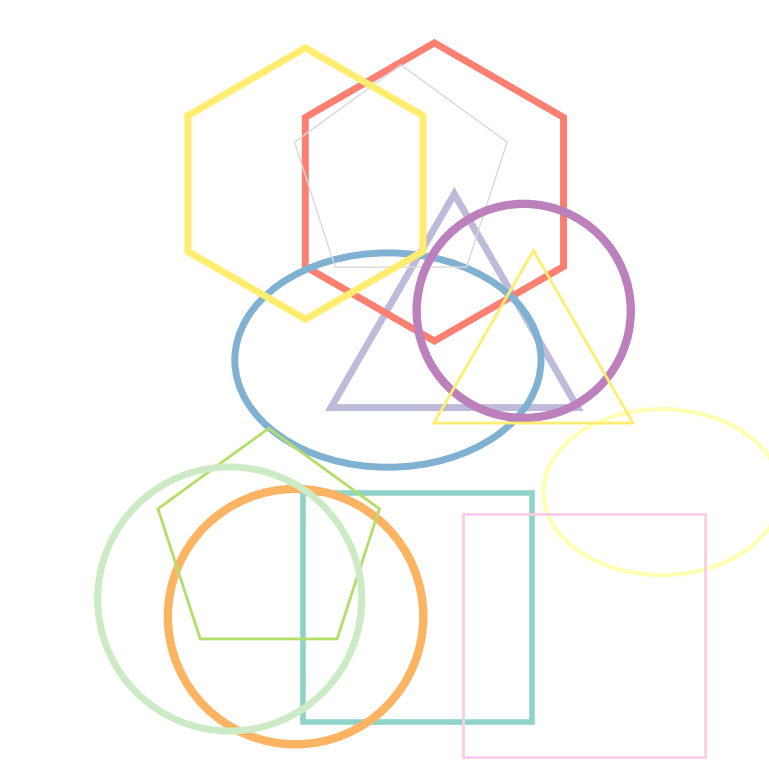[{"shape": "square", "thickness": 2, "radius": 0.74, "center": [0.542, 0.211]}, {"shape": "oval", "thickness": 1.5, "radius": 0.77, "center": [0.86, 0.361]}, {"shape": "triangle", "thickness": 2.5, "radius": 0.92, "center": [0.59, 0.563]}, {"shape": "hexagon", "thickness": 2.5, "radius": 0.97, "center": [0.564, 0.751]}, {"shape": "oval", "thickness": 2.5, "radius": 0.99, "center": [0.504, 0.532]}, {"shape": "circle", "thickness": 3, "radius": 0.83, "center": [0.384, 0.199]}, {"shape": "pentagon", "thickness": 1, "radius": 0.76, "center": [0.349, 0.293]}, {"shape": "square", "thickness": 1, "radius": 0.79, "center": [0.759, 0.175]}, {"shape": "pentagon", "thickness": 0.5, "radius": 0.73, "center": [0.521, 0.771]}, {"shape": "circle", "thickness": 3, "radius": 0.7, "center": [0.68, 0.596]}, {"shape": "circle", "thickness": 2.5, "radius": 0.86, "center": [0.298, 0.222]}, {"shape": "hexagon", "thickness": 2.5, "radius": 0.88, "center": [0.397, 0.762]}, {"shape": "triangle", "thickness": 1, "radius": 0.75, "center": [0.693, 0.525]}]